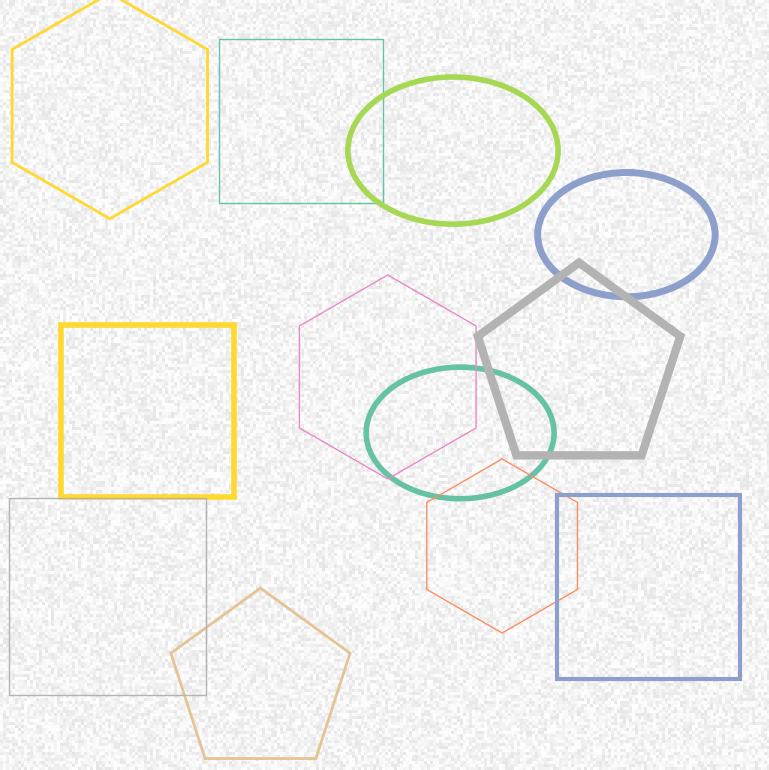[{"shape": "oval", "thickness": 2, "radius": 0.61, "center": [0.598, 0.438]}, {"shape": "square", "thickness": 0.5, "radius": 0.53, "center": [0.391, 0.843]}, {"shape": "hexagon", "thickness": 0.5, "radius": 0.56, "center": [0.652, 0.291]}, {"shape": "oval", "thickness": 2.5, "radius": 0.58, "center": [0.814, 0.695]}, {"shape": "square", "thickness": 1.5, "radius": 0.6, "center": [0.842, 0.238]}, {"shape": "hexagon", "thickness": 0.5, "radius": 0.66, "center": [0.504, 0.51]}, {"shape": "oval", "thickness": 2, "radius": 0.68, "center": [0.588, 0.804]}, {"shape": "square", "thickness": 2, "radius": 0.56, "center": [0.192, 0.466]}, {"shape": "hexagon", "thickness": 1, "radius": 0.73, "center": [0.143, 0.862]}, {"shape": "pentagon", "thickness": 1, "radius": 0.61, "center": [0.338, 0.114]}, {"shape": "pentagon", "thickness": 3, "radius": 0.69, "center": [0.752, 0.521]}, {"shape": "square", "thickness": 0.5, "radius": 0.64, "center": [0.14, 0.226]}]